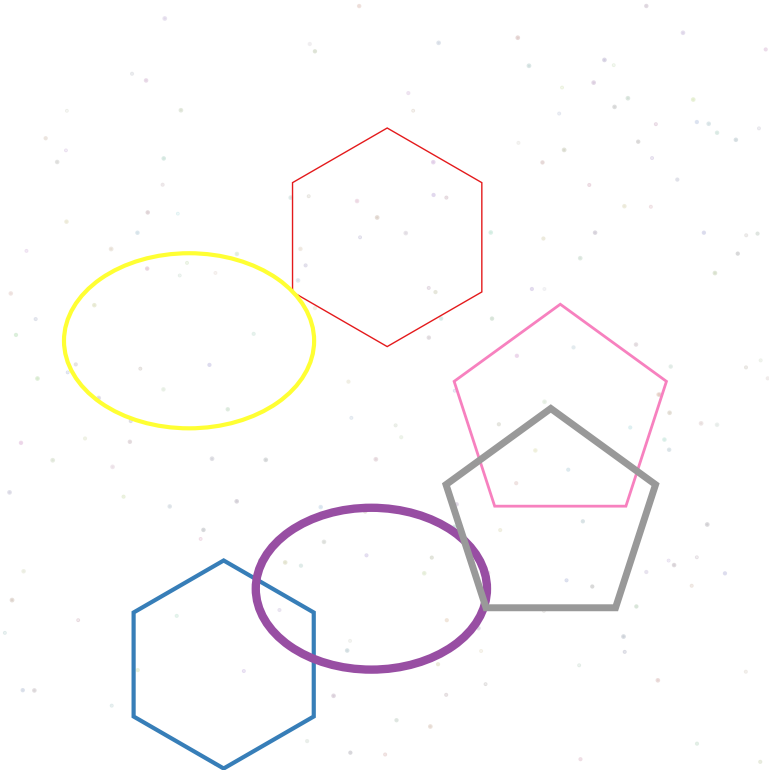[{"shape": "hexagon", "thickness": 0.5, "radius": 0.71, "center": [0.503, 0.692]}, {"shape": "hexagon", "thickness": 1.5, "radius": 0.68, "center": [0.29, 0.137]}, {"shape": "oval", "thickness": 3, "radius": 0.75, "center": [0.482, 0.235]}, {"shape": "oval", "thickness": 1.5, "radius": 0.81, "center": [0.246, 0.557]}, {"shape": "pentagon", "thickness": 1, "radius": 0.72, "center": [0.728, 0.46]}, {"shape": "pentagon", "thickness": 2.5, "radius": 0.72, "center": [0.715, 0.326]}]